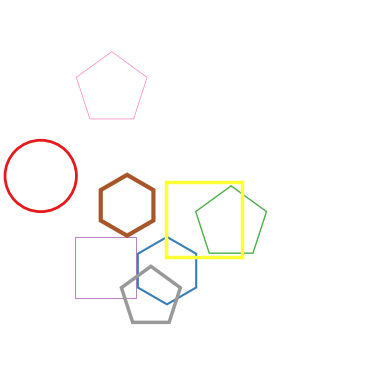[{"shape": "circle", "thickness": 2, "radius": 0.46, "center": [0.106, 0.543]}, {"shape": "hexagon", "thickness": 1.5, "radius": 0.44, "center": [0.434, 0.297]}, {"shape": "pentagon", "thickness": 1, "radius": 0.48, "center": [0.6, 0.421]}, {"shape": "square", "thickness": 0.5, "radius": 0.4, "center": [0.275, 0.306]}, {"shape": "square", "thickness": 2.5, "radius": 0.49, "center": [0.53, 0.43]}, {"shape": "hexagon", "thickness": 3, "radius": 0.4, "center": [0.33, 0.467]}, {"shape": "pentagon", "thickness": 0.5, "radius": 0.48, "center": [0.29, 0.769]}, {"shape": "pentagon", "thickness": 2.5, "radius": 0.4, "center": [0.392, 0.228]}]